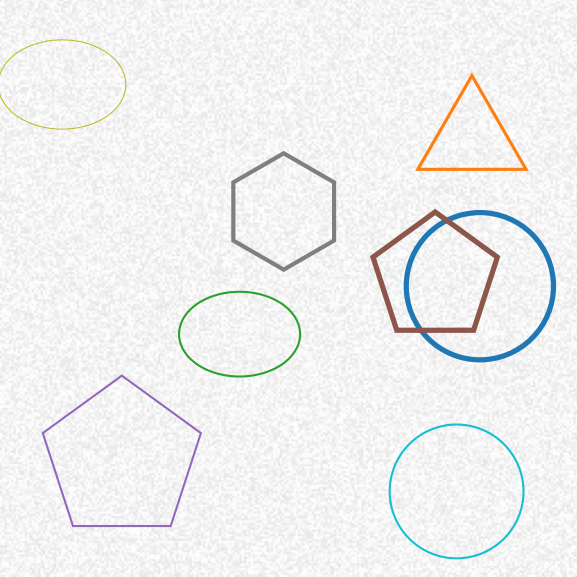[{"shape": "circle", "thickness": 2.5, "radius": 0.64, "center": [0.831, 0.504]}, {"shape": "triangle", "thickness": 1.5, "radius": 0.54, "center": [0.817, 0.76]}, {"shape": "oval", "thickness": 1, "radius": 0.52, "center": [0.415, 0.421]}, {"shape": "pentagon", "thickness": 1, "radius": 0.72, "center": [0.211, 0.205]}, {"shape": "pentagon", "thickness": 2.5, "radius": 0.57, "center": [0.754, 0.519]}, {"shape": "hexagon", "thickness": 2, "radius": 0.5, "center": [0.491, 0.633]}, {"shape": "oval", "thickness": 0.5, "radius": 0.55, "center": [0.107, 0.853]}, {"shape": "circle", "thickness": 1, "radius": 0.58, "center": [0.791, 0.148]}]